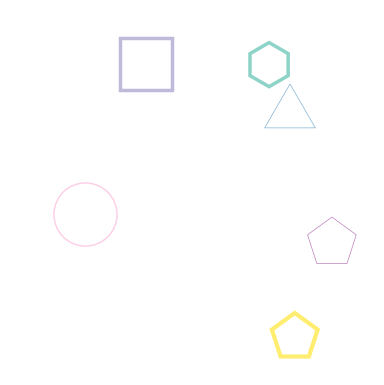[{"shape": "hexagon", "thickness": 2.5, "radius": 0.29, "center": [0.699, 0.832]}, {"shape": "square", "thickness": 2.5, "radius": 0.34, "center": [0.38, 0.834]}, {"shape": "triangle", "thickness": 0.5, "radius": 0.38, "center": [0.753, 0.706]}, {"shape": "circle", "thickness": 1, "radius": 0.41, "center": [0.222, 0.443]}, {"shape": "pentagon", "thickness": 0.5, "radius": 0.33, "center": [0.862, 0.369]}, {"shape": "pentagon", "thickness": 3, "radius": 0.31, "center": [0.766, 0.125]}]